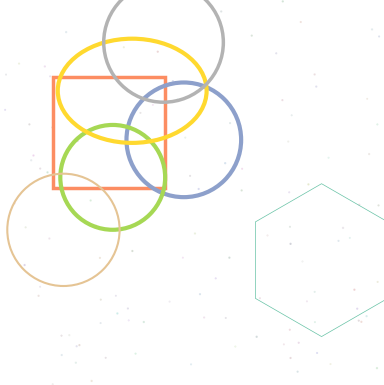[{"shape": "hexagon", "thickness": 0.5, "radius": 0.99, "center": [0.835, 0.324]}, {"shape": "square", "thickness": 2.5, "radius": 0.72, "center": [0.283, 0.656]}, {"shape": "circle", "thickness": 3, "radius": 0.74, "center": [0.477, 0.637]}, {"shape": "circle", "thickness": 3, "radius": 0.68, "center": [0.293, 0.539]}, {"shape": "oval", "thickness": 3, "radius": 0.97, "center": [0.343, 0.764]}, {"shape": "circle", "thickness": 1.5, "radius": 0.73, "center": [0.165, 0.403]}, {"shape": "circle", "thickness": 2.5, "radius": 0.78, "center": [0.425, 0.89]}]